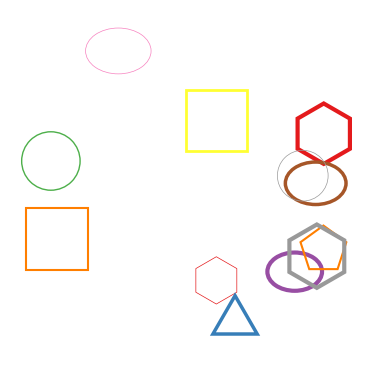[{"shape": "hexagon", "thickness": 0.5, "radius": 0.31, "center": [0.562, 0.272]}, {"shape": "hexagon", "thickness": 3, "radius": 0.39, "center": [0.841, 0.653]}, {"shape": "triangle", "thickness": 2.5, "radius": 0.33, "center": [0.611, 0.166]}, {"shape": "circle", "thickness": 1, "radius": 0.38, "center": [0.132, 0.582]}, {"shape": "oval", "thickness": 3, "radius": 0.35, "center": [0.765, 0.294]}, {"shape": "pentagon", "thickness": 1.5, "radius": 0.31, "center": [0.84, 0.352]}, {"shape": "square", "thickness": 1.5, "radius": 0.4, "center": [0.147, 0.38]}, {"shape": "square", "thickness": 2, "radius": 0.4, "center": [0.563, 0.687]}, {"shape": "oval", "thickness": 2.5, "radius": 0.39, "center": [0.82, 0.524]}, {"shape": "oval", "thickness": 0.5, "radius": 0.43, "center": [0.307, 0.868]}, {"shape": "hexagon", "thickness": 3, "radius": 0.41, "center": [0.823, 0.335]}, {"shape": "circle", "thickness": 0.5, "radius": 0.33, "center": [0.786, 0.544]}]